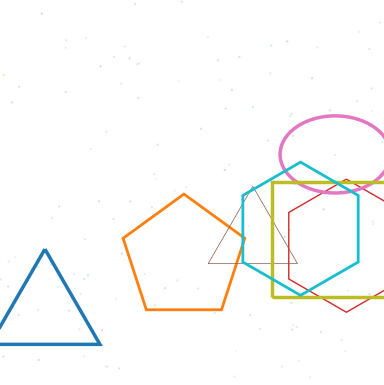[{"shape": "triangle", "thickness": 2.5, "radius": 0.82, "center": [0.117, 0.188]}, {"shape": "pentagon", "thickness": 2, "radius": 0.83, "center": [0.478, 0.33]}, {"shape": "hexagon", "thickness": 1, "radius": 0.86, "center": [0.9, 0.362]}, {"shape": "triangle", "thickness": 0.5, "radius": 0.67, "center": [0.657, 0.382]}, {"shape": "oval", "thickness": 2.5, "radius": 0.72, "center": [0.871, 0.599]}, {"shape": "square", "thickness": 2.5, "radius": 0.75, "center": [0.856, 0.378]}, {"shape": "hexagon", "thickness": 2, "radius": 0.86, "center": [0.781, 0.406]}]